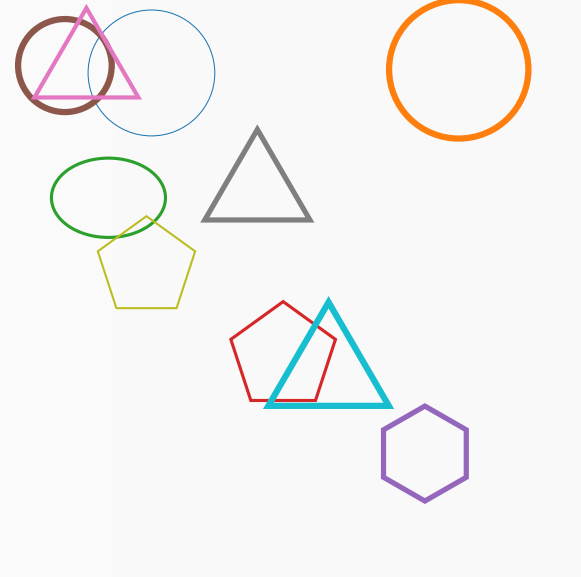[{"shape": "circle", "thickness": 0.5, "radius": 0.55, "center": [0.261, 0.873]}, {"shape": "circle", "thickness": 3, "radius": 0.6, "center": [0.789, 0.879]}, {"shape": "oval", "thickness": 1.5, "radius": 0.49, "center": [0.187, 0.657]}, {"shape": "pentagon", "thickness": 1.5, "radius": 0.47, "center": [0.487, 0.382]}, {"shape": "hexagon", "thickness": 2.5, "radius": 0.41, "center": [0.731, 0.214]}, {"shape": "circle", "thickness": 3, "radius": 0.4, "center": [0.112, 0.886]}, {"shape": "triangle", "thickness": 2, "radius": 0.52, "center": [0.149, 0.882]}, {"shape": "triangle", "thickness": 2.5, "radius": 0.52, "center": [0.443, 0.67]}, {"shape": "pentagon", "thickness": 1, "radius": 0.44, "center": [0.252, 0.537]}, {"shape": "triangle", "thickness": 3, "radius": 0.6, "center": [0.565, 0.356]}]